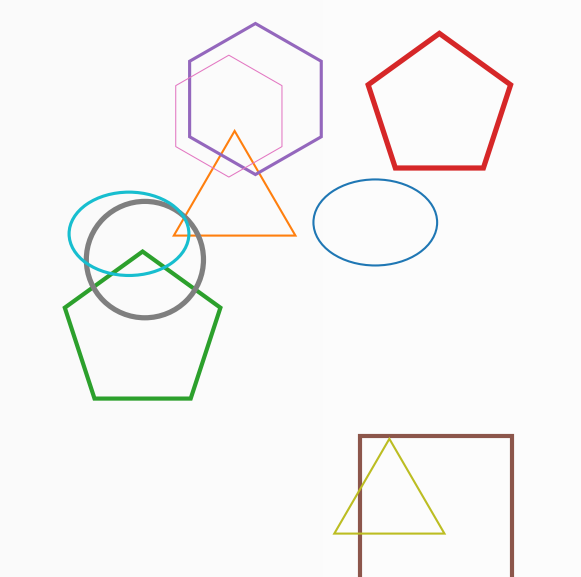[{"shape": "oval", "thickness": 1, "radius": 0.53, "center": [0.646, 0.614]}, {"shape": "triangle", "thickness": 1, "radius": 0.6, "center": [0.404, 0.652]}, {"shape": "pentagon", "thickness": 2, "radius": 0.7, "center": [0.245, 0.423]}, {"shape": "pentagon", "thickness": 2.5, "radius": 0.64, "center": [0.756, 0.812]}, {"shape": "hexagon", "thickness": 1.5, "radius": 0.65, "center": [0.439, 0.828]}, {"shape": "square", "thickness": 2, "radius": 0.65, "center": [0.75, 0.114]}, {"shape": "hexagon", "thickness": 0.5, "radius": 0.53, "center": [0.394, 0.798]}, {"shape": "circle", "thickness": 2.5, "radius": 0.5, "center": [0.249, 0.55]}, {"shape": "triangle", "thickness": 1, "radius": 0.55, "center": [0.67, 0.13]}, {"shape": "oval", "thickness": 1.5, "radius": 0.52, "center": [0.222, 0.594]}]